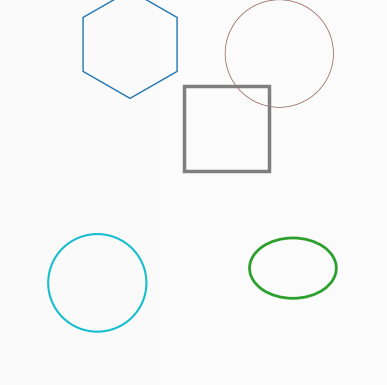[{"shape": "hexagon", "thickness": 1, "radius": 0.7, "center": [0.336, 0.885]}, {"shape": "oval", "thickness": 2, "radius": 0.56, "center": [0.756, 0.304]}, {"shape": "circle", "thickness": 0.5, "radius": 0.7, "center": [0.721, 0.861]}, {"shape": "square", "thickness": 2.5, "radius": 0.55, "center": [0.584, 0.666]}, {"shape": "circle", "thickness": 1.5, "radius": 0.63, "center": [0.251, 0.265]}]